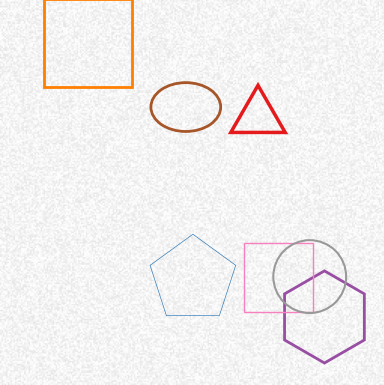[{"shape": "triangle", "thickness": 2.5, "radius": 0.41, "center": [0.67, 0.697]}, {"shape": "pentagon", "thickness": 0.5, "radius": 0.58, "center": [0.501, 0.275]}, {"shape": "hexagon", "thickness": 2, "radius": 0.6, "center": [0.843, 0.177]}, {"shape": "square", "thickness": 2, "radius": 0.57, "center": [0.229, 0.888]}, {"shape": "oval", "thickness": 2, "radius": 0.45, "center": [0.483, 0.722]}, {"shape": "square", "thickness": 1, "radius": 0.45, "center": [0.723, 0.278]}, {"shape": "circle", "thickness": 1.5, "radius": 0.47, "center": [0.805, 0.282]}]